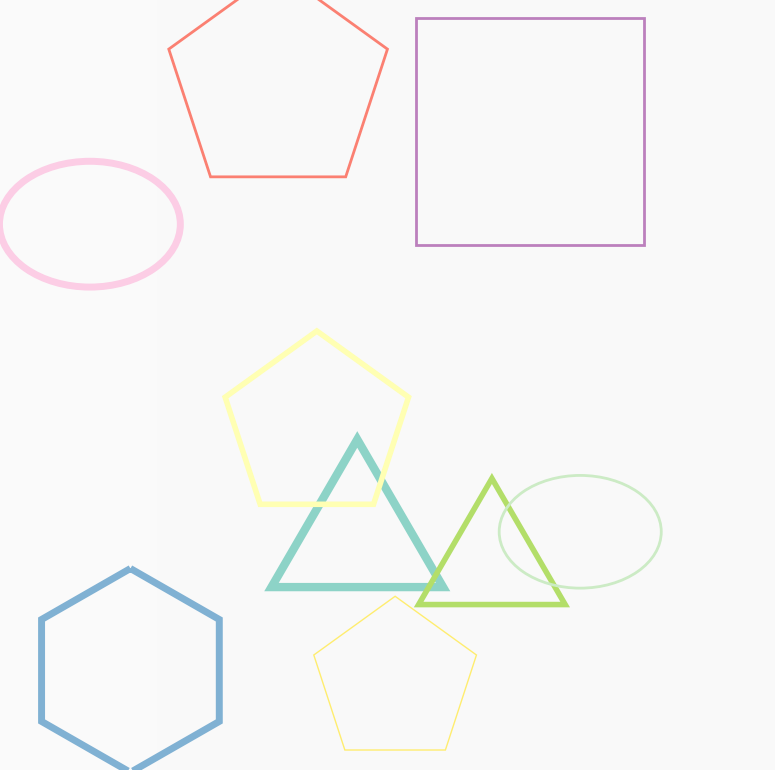[{"shape": "triangle", "thickness": 3, "radius": 0.64, "center": [0.461, 0.301]}, {"shape": "pentagon", "thickness": 2, "radius": 0.62, "center": [0.409, 0.446]}, {"shape": "pentagon", "thickness": 1, "radius": 0.74, "center": [0.359, 0.89]}, {"shape": "hexagon", "thickness": 2.5, "radius": 0.66, "center": [0.168, 0.129]}, {"shape": "triangle", "thickness": 2, "radius": 0.55, "center": [0.635, 0.269]}, {"shape": "oval", "thickness": 2.5, "radius": 0.58, "center": [0.116, 0.709]}, {"shape": "square", "thickness": 1, "radius": 0.74, "center": [0.684, 0.829]}, {"shape": "oval", "thickness": 1, "radius": 0.52, "center": [0.749, 0.309]}, {"shape": "pentagon", "thickness": 0.5, "radius": 0.55, "center": [0.51, 0.115]}]